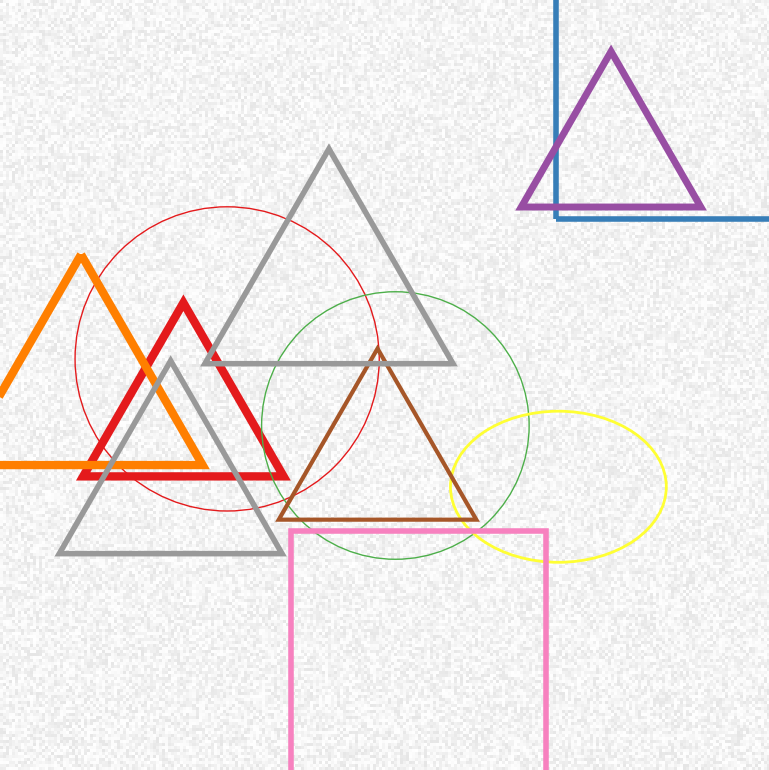[{"shape": "circle", "thickness": 0.5, "radius": 0.99, "center": [0.295, 0.534]}, {"shape": "triangle", "thickness": 3, "radius": 0.75, "center": [0.238, 0.456]}, {"shape": "square", "thickness": 2, "radius": 0.83, "center": [0.887, 0.882]}, {"shape": "circle", "thickness": 0.5, "radius": 0.87, "center": [0.513, 0.447]}, {"shape": "triangle", "thickness": 2.5, "radius": 0.67, "center": [0.794, 0.798]}, {"shape": "triangle", "thickness": 3, "radius": 0.91, "center": [0.105, 0.487]}, {"shape": "oval", "thickness": 1, "radius": 0.7, "center": [0.725, 0.368]}, {"shape": "triangle", "thickness": 1.5, "radius": 0.74, "center": [0.49, 0.399]}, {"shape": "square", "thickness": 2, "radius": 0.83, "center": [0.543, 0.144]}, {"shape": "triangle", "thickness": 2, "radius": 0.83, "center": [0.222, 0.364]}, {"shape": "triangle", "thickness": 2, "radius": 0.93, "center": [0.427, 0.621]}]